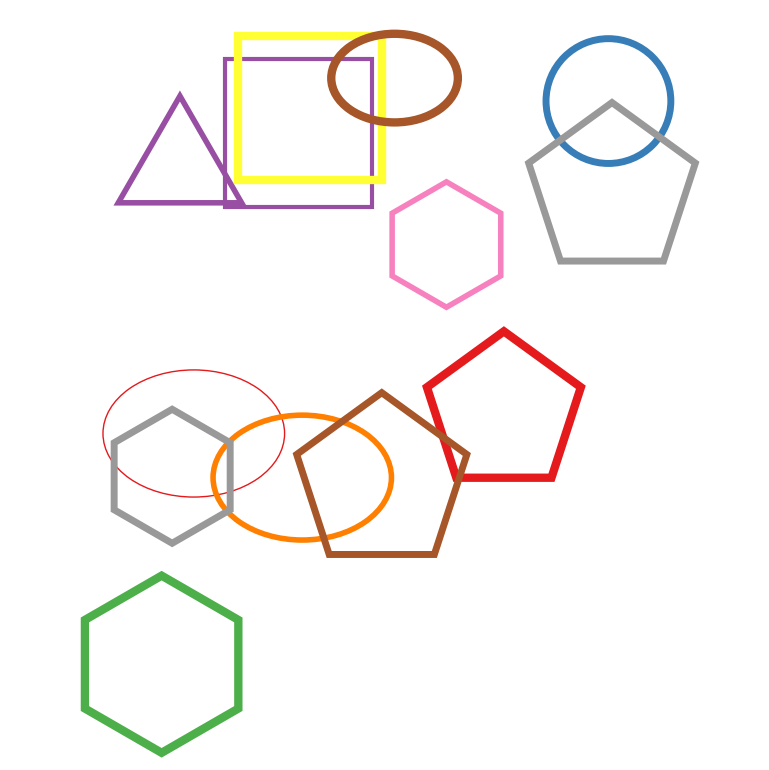[{"shape": "oval", "thickness": 0.5, "radius": 0.59, "center": [0.252, 0.437]}, {"shape": "pentagon", "thickness": 3, "radius": 0.53, "center": [0.654, 0.465]}, {"shape": "circle", "thickness": 2.5, "radius": 0.41, "center": [0.79, 0.869]}, {"shape": "hexagon", "thickness": 3, "radius": 0.58, "center": [0.21, 0.137]}, {"shape": "triangle", "thickness": 2, "radius": 0.46, "center": [0.234, 0.783]}, {"shape": "square", "thickness": 1.5, "radius": 0.48, "center": [0.388, 0.827]}, {"shape": "oval", "thickness": 2, "radius": 0.58, "center": [0.393, 0.38]}, {"shape": "square", "thickness": 3, "radius": 0.47, "center": [0.402, 0.86]}, {"shape": "pentagon", "thickness": 2.5, "radius": 0.58, "center": [0.496, 0.374]}, {"shape": "oval", "thickness": 3, "radius": 0.41, "center": [0.512, 0.899]}, {"shape": "hexagon", "thickness": 2, "radius": 0.41, "center": [0.58, 0.682]}, {"shape": "hexagon", "thickness": 2.5, "radius": 0.44, "center": [0.224, 0.381]}, {"shape": "pentagon", "thickness": 2.5, "radius": 0.57, "center": [0.795, 0.753]}]